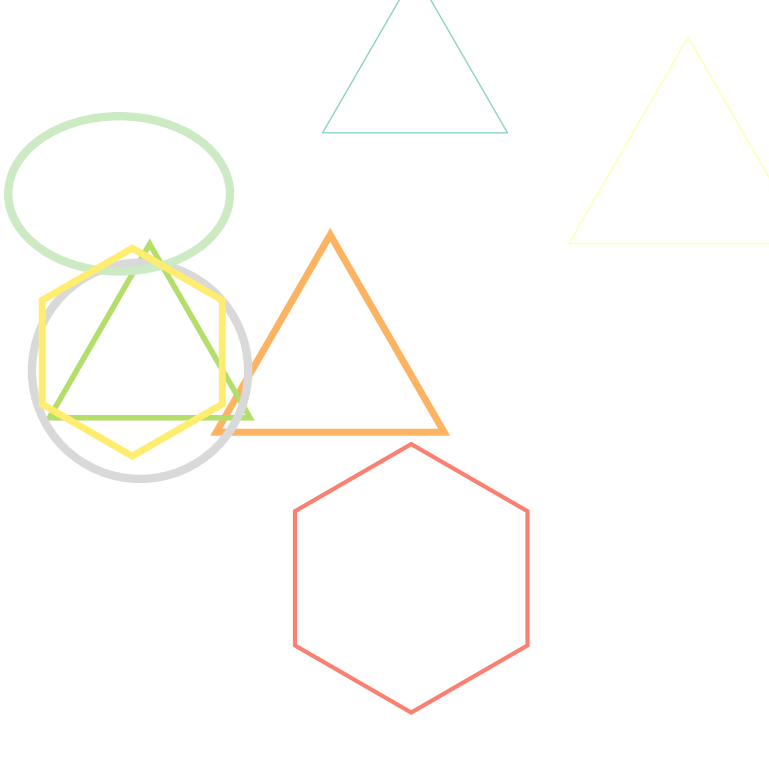[{"shape": "triangle", "thickness": 0.5, "radius": 0.69, "center": [0.539, 0.897]}, {"shape": "triangle", "thickness": 0.5, "radius": 0.89, "center": [0.894, 0.773]}, {"shape": "hexagon", "thickness": 1.5, "radius": 0.87, "center": [0.534, 0.249]}, {"shape": "triangle", "thickness": 2.5, "radius": 0.85, "center": [0.429, 0.524]}, {"shape": "triangle", "thickness": 2, "radius": 0.75, "center": [0.194, 0.533]}, {"shape": "circle", "thickness": 3, "radius": 0.7, "center": [0.182, 0.518]}, {"shape": "oval", "thickness": 3, "radius": 0.72, "center": [0.155, 0.748]}, {"shape": "hexagon", "thickness": 2.5, "radius": 0.67, "center": [0.172, 0.543]}]